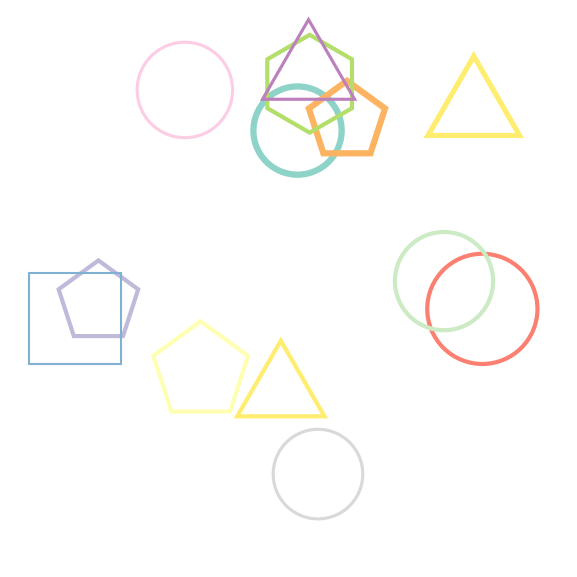[{"shape": "circle", "thickness": 3, "radius": 0.38, "center": [0.515, 0.773]}, {"shape": "pentagon", "thickness": 2, "radius": 0.43, "center": [0.347, 0.356]}, {"shape": "pentagon", "thickness": 2, "radius": 0.36, "center": [0.17, 0.476]}, {"shape": "circle", "thickness": 2, "radius": 0.48, "center": [0.835, 0.464]}, {"shape": "square", "thickness": 1, "radius": 0.39, "center": [0.13, 0.447]}, {"shape": "pentagon", "thickness": 3, "radius": 0.35, "center": [0.601, 0.79]}, {"shape": "hexagon", "thickness": 2, "radius": 0.42, "center": [0.536, 0.854]}, {"shape": "circle", "thickness": 1.5, "radius": 0.41, "center": [0.32, 0.843]}, {"shape": "circle", "thickness": 1.5, "radius": 0.39, "center": [0.551, 0.178]}, {"shape": "triangle", "thickness": 1.5, "radius": 0.46, "center": [0.534, 0.873]}, {"shape": "circle", "thickness": 2, "radius": 0.43, "center": [0.769, 0.512]}, {"shape": "triangle", "thickness": 2, "radius": 0.44, "center": [0.486, 0.322]}, {"shape": "triangle", "thickness": 2.5, "radius": 0.46, "center": [0.82, 0.81]}]